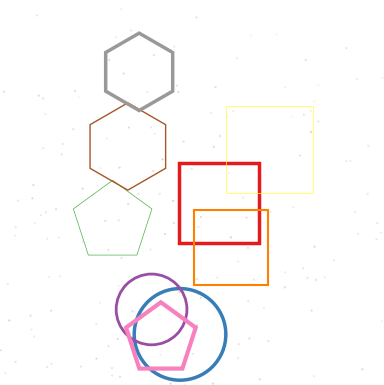[{"shape": "square", "thickness": 2.5, "radius": 0.52, "center": [0.569, 0.473]}, {"shape": "circle", "thickness": 2.5, "radius": 0.59, "center": [0.468, 0.131]}, {"shape": "pentagon", "thickness": 0.5, "radius": 0.54, "center": [0.293, 0.424]}, {"shape": "circle", "thickness": 2, "radius": 0.46, "center": [0.394, 0.196]}, {"shape": "square", "thickness": 1.5, "radius": 0.48, "center": [0.6, 0.357]}, {"shape": "square", "thickness": 0.5, "radius": 0.57, "center": [0.699, 0.611]}, {"shape": "hexagon", "thickness": 1, "radius": 0.57, "center": [0.332, 0.62]}, {"shape": "pentagon", "thickness": 3, "radius": 0.48, "center": [0.418, 0.12]}, {"shape": "hexagon", "thickness": 2.5, "radius": 0.5, "center": [0.362, 0.813]}]